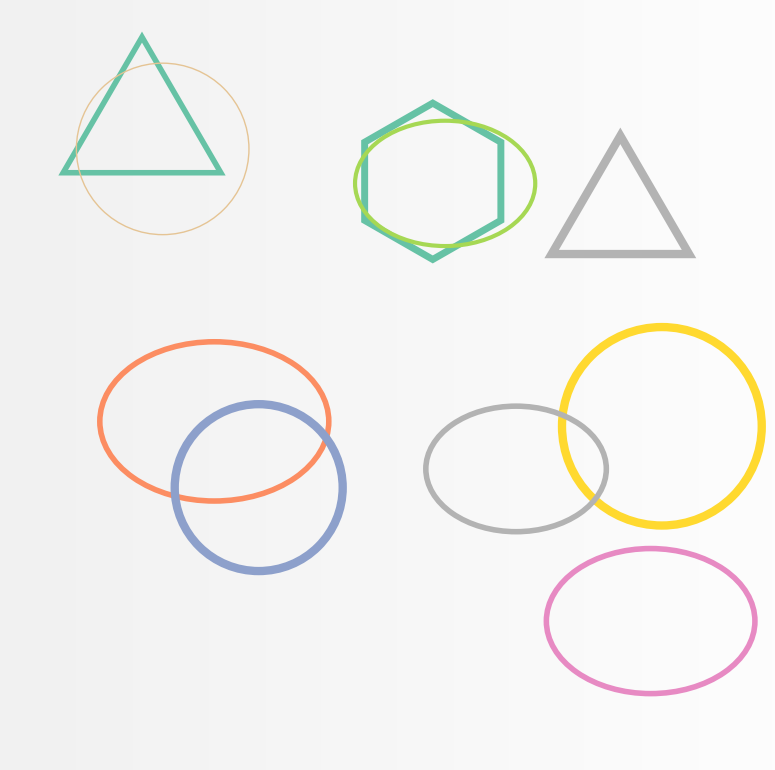[{"shape": "triangle", "thickness": 2, "radius": 0.59, "center": [0.183, 0.834]}, {"shape": "hexagon", "thickness": 2.5, "radius": 0.51, "center": [0.558, 0.765]}, {"shape": "oval", "thickness": 2, "radius": 0.74, "center": [0.277, 0.453]}, {"shape": "circle", "thickness": 3, "radius": 0.54, "center": [0.334, 0.367]}, {"shape": "oval", "thickness": 2, "radius": 0.67, "center": [0.84, 0.193]}, {"shape": "oval", "thickness": 1.5, "radius": 0.58, "center": [0.574, 0.762]}, {"shape": "circle", "thickness": 3, "radius": 0.64, "center": [0.854, 0.446]}, {"shape": "circle", "thickness": 0.5, "radius": 0.56, "center": [0.21, 0.807]}, {"shape": "triangle", "thickness": 3, "radius": 0.51, "center": [0.8, 0.721]}, {"shape": "oval", "thickness": 2, "radius": 0.58, "center": [0.666, 0.391]}]